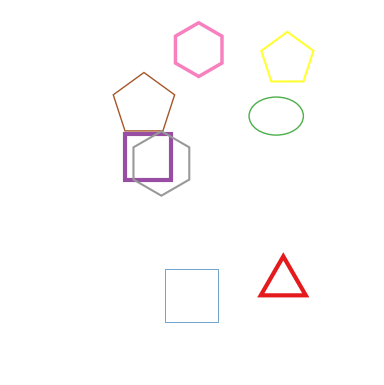[{"shape": "triangle", "thickness": 3, "radius": 0.34, "center": [0.736, 0.267]}, {"shape": "square", "thickness": 0.5, "radius": 0.34, "center": [0.499, 0.233]}, {"shape": "oval", "thickness": 1, "radius": 0.35, "center": [0.717, 0.699]}, {"shape": "square", "thickness": 3, "radius": 0.3, "center": [0.386, 0.592]}, {"shape": "pentagon", "thickness": 1.5, "radius": 0.36, "center": [0.746, 0.846]}, {"shape": "pentagon", "thickness": 1, "radius": 0.42, "center": [0.374, 0.728]}, {"shape": "hexagon", "thickness": 2.5, "radius": 0.35, "center": [0.516, 0.871]}, {"shape": "hexagon", "thickness": 1.5, "radius": 0.42, "center": [0.419, 0.575]}]